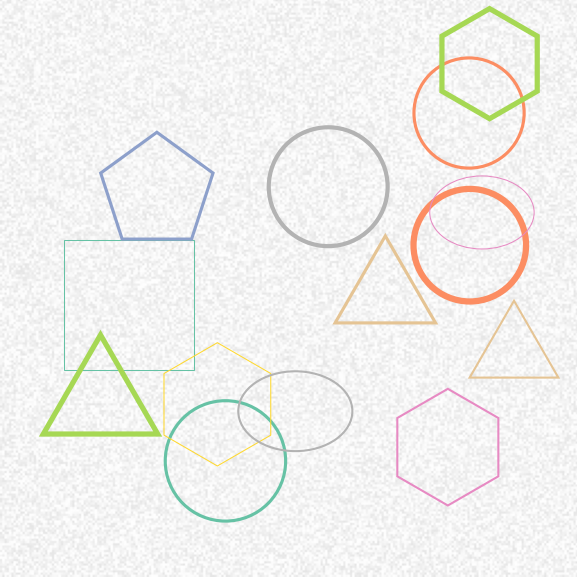[{"shape": "circle", "thickness": 1.5, "radius": 0.52, "center": [0.39, 0.201]}, {"shape": "square", "thickness": 0.5, "radius": 0.57, "center": [0.223, 0.471]}, {"shape": "circle", "thickness": 1.5, "radius": 0.48, "center": [0.812, 0.803]}, {"shape": "circle", "thickness": 3, "radius": 0.49, "center": [0.814, 0.575]}, {"shape": "pentagon", "thickness": 1.5, "radius": 0.51, "center": [0.272, 0.668]}, {"shape": "oval", "thickness": 0.5, "radius": 0.45, "center": [0.835, 0.631]}, {"shape": "hexagon", "thickness": 1, "radius": 0.51, "center": [0.775, 0.225]}, {"shape": "hexagon", "thickness": 2.5, "radius": 0.48, "center": [0.848, 0.889]}, {"shape": "triangle", "thickness": 2.5, "radius": 0.57, "center": [0.174, 0.305]}, {"shape": "hexagon", "thickness": 0.5, "radius": 0.53, "center": [0.376, 0.299]}, {"shape": "triangle", "thickness": 1.5, "radius": 0.5, "center": [0.667, 0.49]}, {"shape": "triangle", "thickness": 1, "radius": 0.44, "center": [0.89, 0.39]}, {"shape": "circle", "thickness": 2, "radius": 0.51, "center": [0.568, 0.676]}, {"shape": "oval", "thickness": 1, "radius": 0.49, "center": [0.511, 0.287]}]